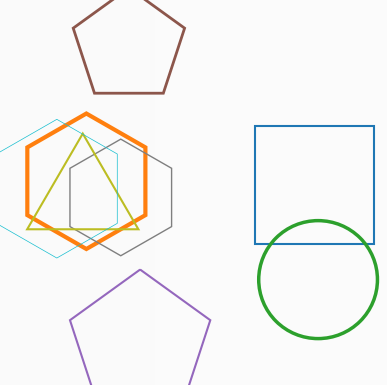[{"shape": "square", "thickness": 1.5, "radius": 0.77, "center": [0.811, 0.519]}, {"shape": "hexagon", "thickness": 3, "radius": 0.88, "center": [0.223, 0.529]}, {"shape": "circle", "thickness": 2.5, "radius": 0.77, "center": [0.821, 0.274]}, {"shape": "pentagon", "thickness": 1.5, "radius": 0.95, "center": [0.362, 0.11]}, {"shape": "pentagon", "thickness": 2, "radius": 0.76, "center": [0.333, 0.88]}, {"shape": "hexagon", "thickness": 1, "radius": 0.76, "center": [0.312, 0.487]}, {"shape": "triangle", "thickness": 1.5, "radius": 0.83, "center": [0.214, 0.487]}, {"shape": "hexagon", "thickness": 0.5, "radius": 0.9, "center": [0.147, 0.51]}]